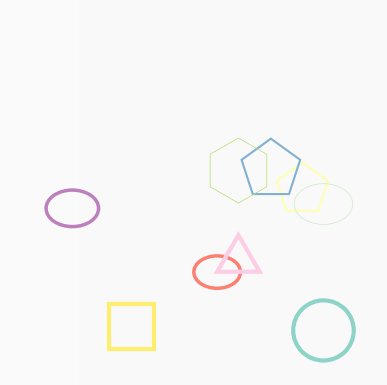[{"shape": "circle", "thickness": 3, "radius": 0.39, "center": [0.835, 0.142]}, {"shape": "pentagon", "thickness": 1.5, "radius": 0.35, "center": [0.78, 0.509]}, {"shape": "oval", "thickness": 2.5, "radius": 0.3, "center": [0.56, 0.293]}, {"shape": "pentagon", "thickness": 1.5, "radius": 0.4, "center": [0.699, 0.56]}, {"shape": "hexagon", "thickness": 0.5, "radius": 0.42, "center": [0.615, 0.557]}, {"shape": "triangle", "thickness": 3, "radius": 0.32, "center": [0.615, 0.326]}, {"shape": "oval", "thickness": 2.5, "radius": 0.34, "center": [0.187, 0.459]}, {"shape": "oval", "thickness": 0.5, "radius": 0.38, "center": [0.835, 0.47]}, {"shape": "square", "thickness": 3, "radius": 0.29, "center": [0.34, 0.153]}]